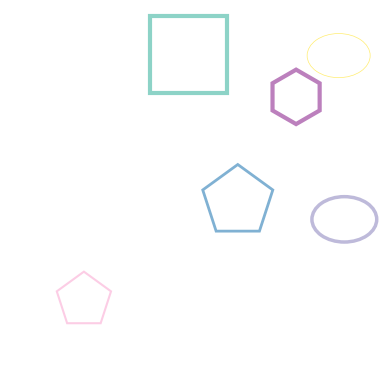[{"shape": "square", "thickness": 3, "radius": 0.5, "center": [0.489, 0.858]}, {"shape": "oval", "thickness": 2.5, "radius": 0.42, "center": [0.894, 0.43]}, {"shape": "pentagon", "thickness": 2, "radius": 0.48, "center": [0.618, 0.477]}, {"shape": "pentagon", "thickness": 1.5, "radius": 0.37, "center": [0.218, 0.22]}, {"shape": "hexagon", "thickness": 3, "radius": 0.35, "center": [0.769, 0.748]}, {"shape": "oval", "thickness": 0.5, "radius": 0.41, "center": [0.88, 0.856]}]